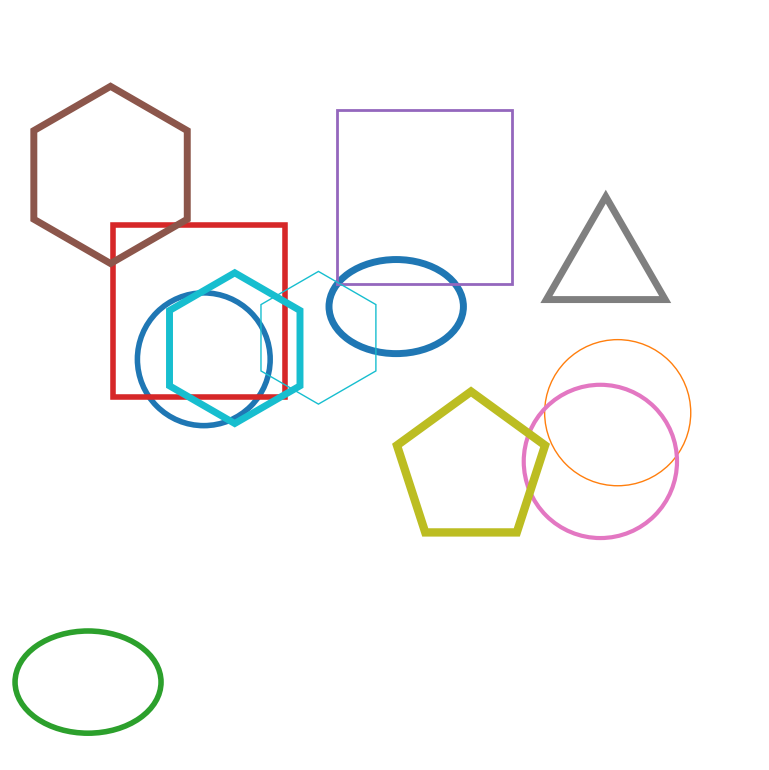[{"shape": "oval", "thickness": 2.5, "radius": 0.44, "center": [0.515, 0.602]}, {"shape": "circle", "thickness": 2, "radius": 0.43, "center": [0.265, 0.533]}, {"shape": "circle", "thickness": 0.5, "radius": 0.47, "center": [0.802, 0.464]}, {"shape": "oval", "thickness": 2, "radius": 0.47, "center": [0.114, 0.114]}, {"shape": "square", "thickness": 2, "radius": 0.56, "center": [0.258, 0.596]}, {"shape": "square", "thickness": 1, "radius": 0.57, "center": [0.552, 0.744]}, {"shape": "hexagon", "thickness": 2.5, "radius": 0.58, "center": [0.144, 0.773]}, {"shape": "circle", "thickness": 1.5, "radius": 0.5, "center": [0.78, 0.401]}, {"shape": "triangle", "thickness": 2.5, "radius": 0.45, "center": [0.787, 0.655]}, {"shape": "pentagon", "thickness": 3, "radius": 0.51, "center": [0.612, 0.39]}, {"shape": "hexagon", "thickness": 0.5, "radius": 0.43, "center": [0.414, 0.561]}, {"shape": "hexagon", "thickness": 2.5, "radius": 0.49, "center": [0.305, 0.548]}]